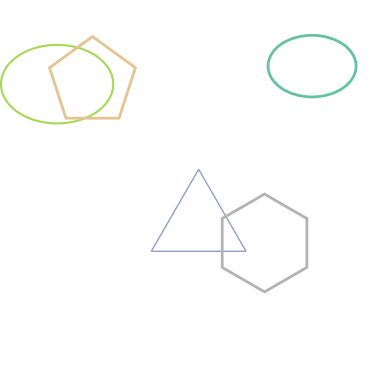[{"shape": "oval", "thickness": 2, "radius": 0.57, "center": [0.811, 0.828]}, {"shape": "triangle", "thickness": 1, "radius": 0.71, "center": [0.516, 0.418]}, {"shape": "oval", "thickness": 1.5, "radius": 0.73, "center": [0.148, 0.781]}, {"shape": "pentagon", "thickness": 2, "radius": 0.59, "center": [0.24, 0.788]}, {"shape": "hexagon", "thickness": 2, "radius": 0.63, "center": [0.687, 0.369]}]